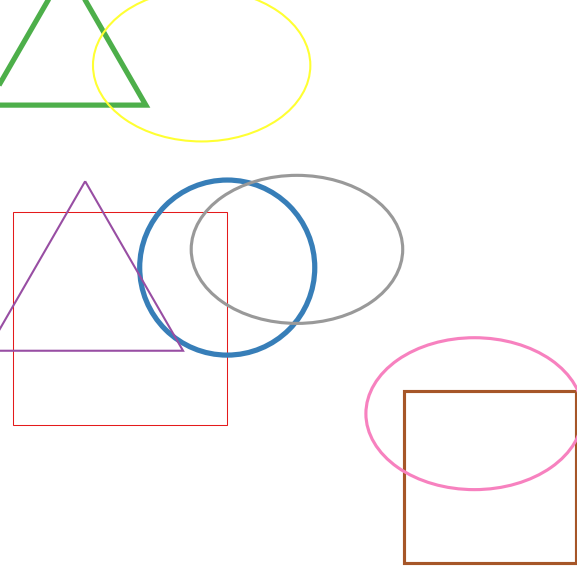[{"shape": "square", "thickness": 0.5, "radius": 0.92, "center": [0.208, 0.448]}, {"shape": "circle", "thickness": 2.5, "radius": 0.76, "center": [0.393, 0.536]}, {"shape": "triangle", "thickness": 2.5, "radius": 0.79, "center": [0.115, 0.896]}, {"shape": "triangle", "thickness": 1, "radius": 0.98, "center": [0.147, 0.49]}, {"shape": "oval", "thickness": 1, "radius": 0.94, "center": [0.349, 0.886]}, {"shape": "square", "thickness": 1.5, "radius": 0.74, "center": [0.849, 0.174]}, {"shape": "oval", "thickness": 1.5, "radius": 0.94, "center": [0.821, 0.283]}, {"shape": "oval", "thickness": 1.5, "radius": 0.92, "center": [0.514, 0.567]}]